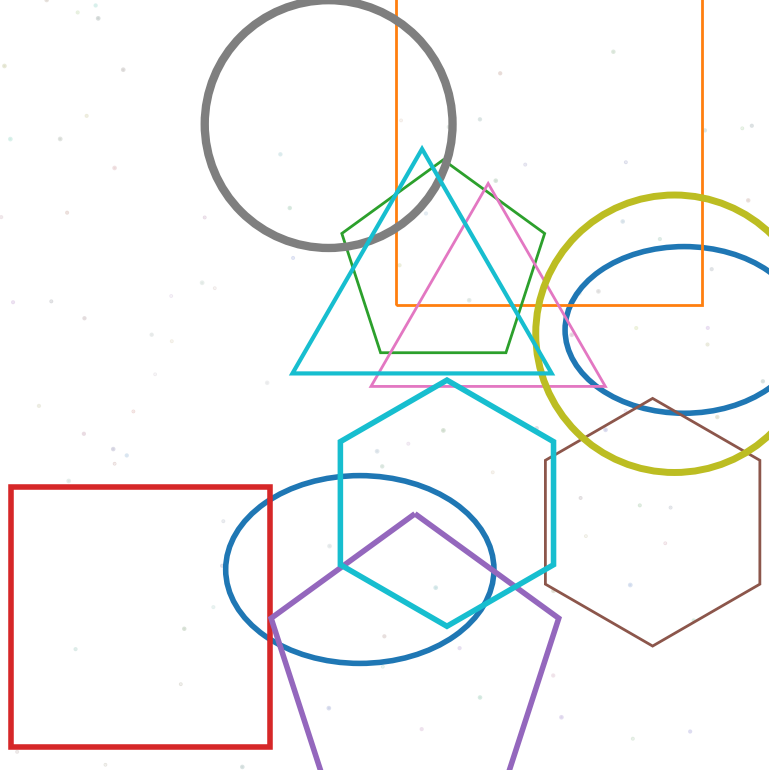[{"shape": "oval", "thickness": 2, "radius": 0.77, "center": [0.888, 0.572]}, {"shape": "oval", "thickness": 2, "radius": 0.87, "center": [0.467, 0.26]}, {"shape": "square", "thickness": 1, "radius": 1.0, "center": [0.713, 0.803]}, {"shape": "pentagon", "thickness": 1, "radius": 0.69, "center": [0.576, 0.654]}, {"shape": "square", "thickness": 2, "radius": 0.84, "center": [0.183, 0.199]}, {"shape": "pentagon", "thickness": 2, "radius": 0.98, "center": [0.539, 0.136]}, {"shape": "hexagon", "thickness": 1, "radius": 0.8, "center": [0.848, 0.322]}, {"shape": "triangle", "thickness": 1, "radius": 0.88, "center": [0.634, 0.586]}, {"shape": "circle", "thickness": 3, "radius": 0.8, "center": [0.427, 0.839]}, {"shape": "circle", "thickness": 2.5, "radius": 0.9, "center": [0.876, 0.567]}, {"shape": "hexagon", "thickness": 2, "radius": 0.8, "center": [0.58, 0.346]}, {"shape": "triangle", "thickness": 1.5, "radius": 0.97, "center": [0.548, 0.612]}]